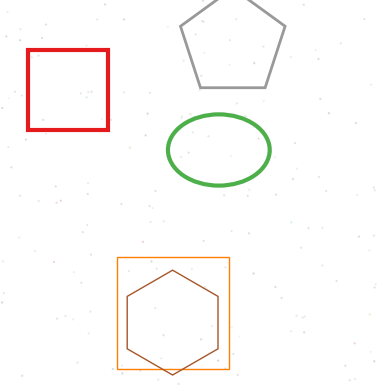[{"shape": "square", "thickness": 3, "radius": 0.52, "center": [0.176, 0.767]}, {"shape": "oval", "thickness": 3, "radius": 0.66, "center": [0.568, 0.61]}, {"shape": "square", "thickness": 1, "radius": 0.73, "center": [0.449, 0.187]}, {"shape": "hexagon", "thickness": 1, "radius": 0.68, "center": [0.448, 0.162]}, {"shape": "pentagon", "thickness": 2, "radius": 0.71, "center": [0.605, 0.888]}]